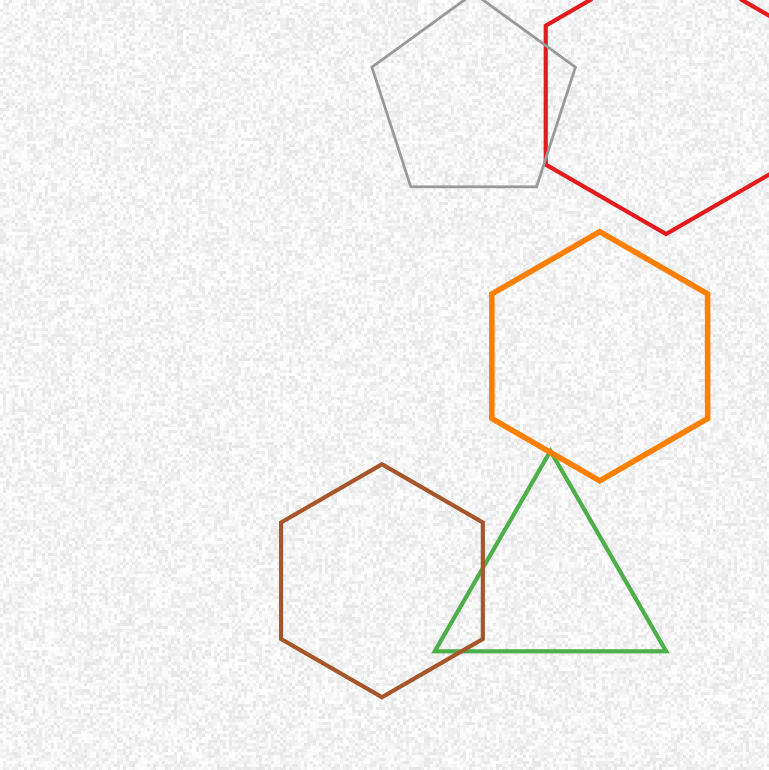[{"shape": "hexagon", "thickness": 1.5, "radius": 0.9, "center": [0.865, 0.876]}, {"shape": "triangle", "thickness": 1.5, "radius": 0.87, "center": [0.715, 0.241]}, {"shape": "hexagon", "thickness": 2, "radius": 0.81, "center": [0.779, 0.537]}, {"shape": "hexagon", "thickness": 1.5, "radius": 0.76, "center": [0.496, 0.246]}, {"shape": "pentagon", "thickness": 1, "radius": 0.69, "center": [0.615, 0.87]}]